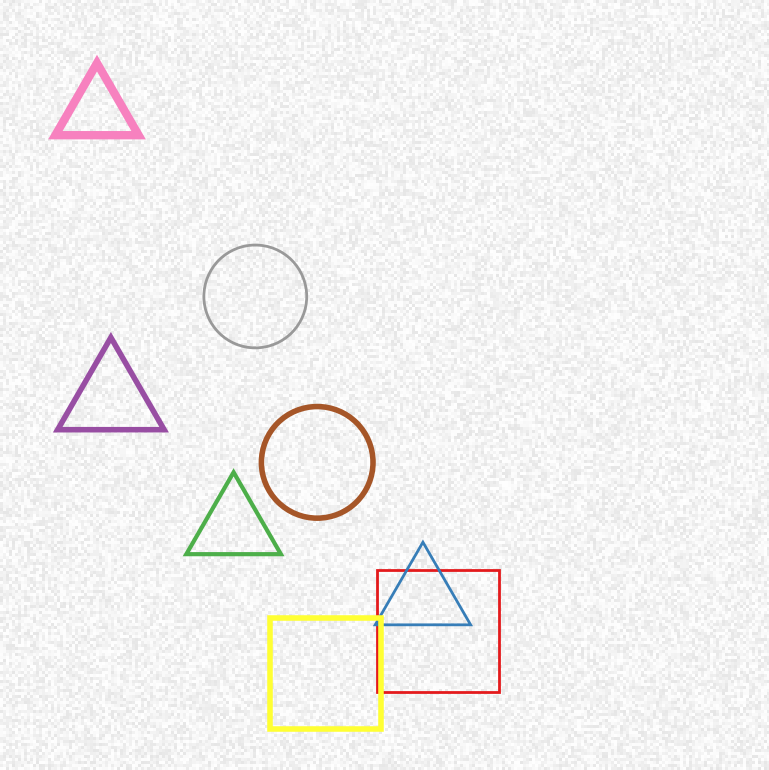[{"shape": "square", "thickness": 1, "radius": 0.4, "center": [0.569, 0.18]}, {"shape": "triangle", "thickness": 1, "radius": 0.36, "center": [0.549, 0.224]}, {"shape": "triangle", "thickness": 1.5, "radius": 0.35, "center": [0.303, 0.316]}, {"shape": "triangle", "thickness": 2, "radius": 0.4, "center": [0.144, 0.482]}, {"shape": "square", "thickness": 2, "radius": 0.36, "center": [0.422, 0.125]}, {"shape": "circle", "thickness": 2, "radius": 0.36, "center": [0.412, 0.4]}, {"shape": "triangle", "thickness": 3, "radius": 0.31, "center": [0.126, 0.856]}, {"shape": "circle", "thickness": 1, "radius": 0.33, "center": [0.332, 0.615]}]